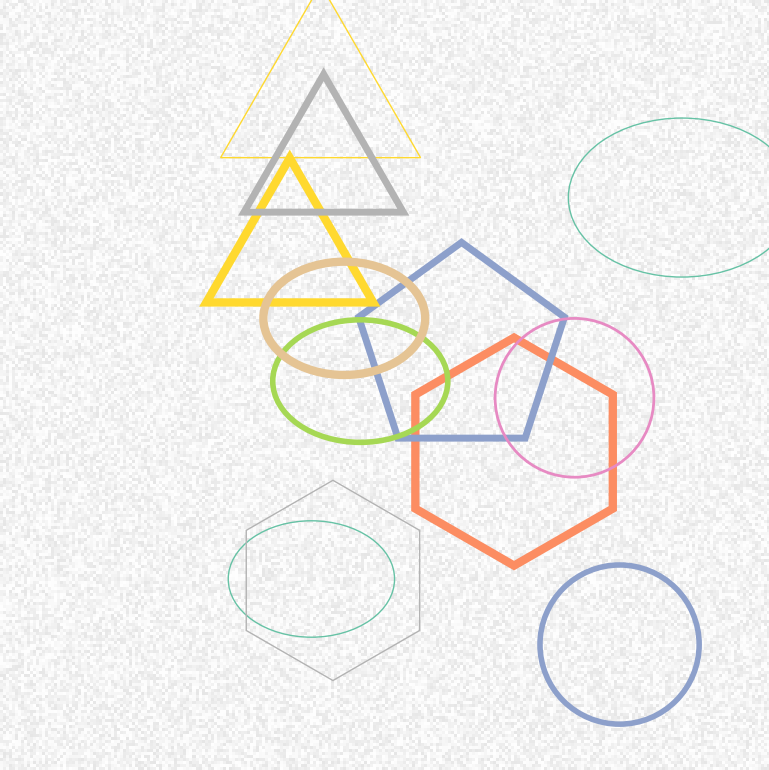[{"shape": "oval", "thickness": 0.5, "radius": 0.54, "center": [0.404, 0.248]}, {"shape": "oval", "thickness": 0.5, "radius": 0.74, "center": [0.886, 0.743]}, {"shape": "hexagon", "thickness": 3, "radius": 0.74, "center": [0.668, 0.413]}, {"shape": "pentagon", "thickness": 2.5, "radius": 0.7, "center": [0.599, 0.545]}, {"shape": "circle", "thickness": 2, "radius": 0.52, "center": [0.805, 0.163]}, {"shape": "circle", "thickness": 1, "radius": 0.52, "center": [0.746, 0.483]}, {"shape": "oval", "thickness": 2, "radius": 0.57, "center": [0.468, 0.505]}, {"shape": "triangle", "thickness": 3, "radius": 0.63, "center": [0.376, 0.67]}, {"shape": "triangle", "thickness": 0.5, "radius": 0.75, "center": [0.416, 0.87]}, {"shape": "oval", "thickness": 3, "radius": 0.53, "center": [0.447, 0.587]}, {"shape": "triangle", "thickness": 2.5, "radius": 0.6, "center": [0.42, 0.784]}, {"shape": "hexagon", "thickness": 0.5, "radius": 0.65, "center": [0.432, 0.246]}]